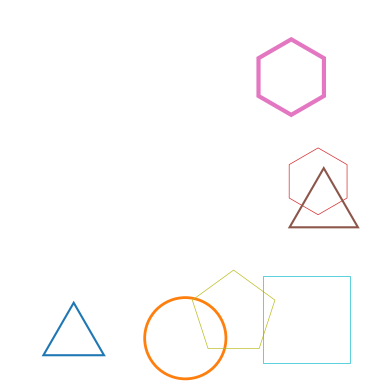[{"shape": "triangle", "thickness": 1.5, "radius": 0.45, "center": [0.191, 0.123]}, {"shape": "circle", "thickness": 2, "radius": 0.53, "center": [0.481, 0.121]}, {"shape": "hexagon", "thickness": 0.5, "radius": 0.43, "center": [0.826, 0.529]}, {"shape": "triangle", "thickness": 1.5, "radius": 0.51, "center": [0.841, 0.461]}, {"shape": "hexagon", "thickness": 3, "radius": 0.49, "center": [0.756, 0.8]}, {"shape": "pentagon", "thickness": 0.5, "radius": 0.56, "center": [0.607, 0.186]}, {"shape": "square", "thickness": 0.5, "radius": 0.57, "center": [0.796, 0.17]}]